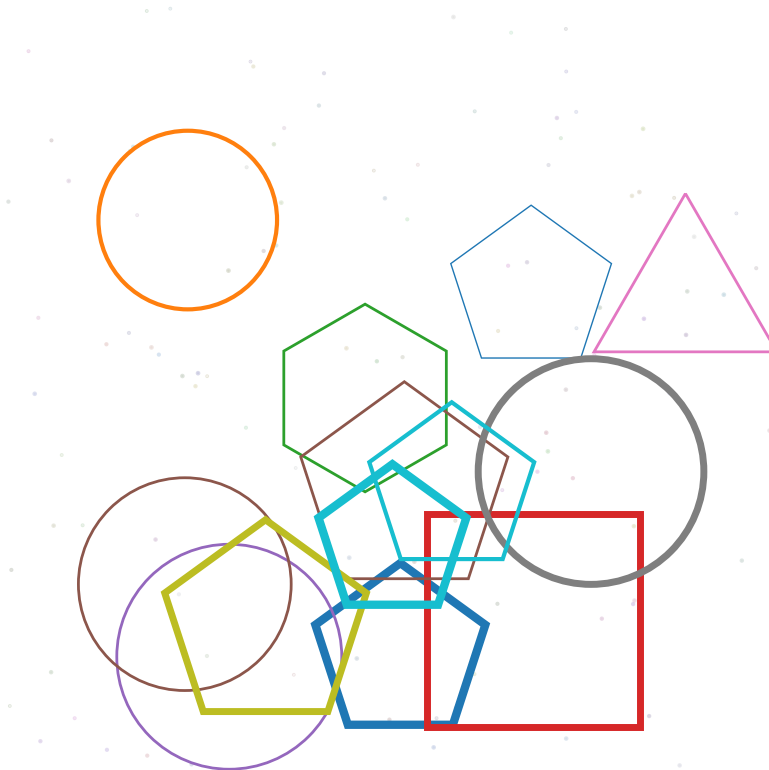[{"shape": "pentagon", "thickness": 0.5, "radius": 0.55, "center": [0.69, 0.624]}, {"shape": "pentagon", "thickness": 3, "radius": 0.58, "center": [0.52, 0.153]}, {"shape": "circle", "thickness": 1.5, "radius": 0.58, "center": [0.244, 0.714]}, {"shape": "hexagon", "thickness": 1, "radius": 0.61, "center": [0.474, 0.483]}, {"shape": "square", "thickness": 2.5, "radius": 0.69, "center": [0.692, 0.195]}, {"shape": "circle", "thickness": 1, "radius": 0.73, "center": [0.298, 0.147]}, {"shape": "pentagon", "thickness": 1, "radius": 0.71, "center": [0.525, 0.363]}, {"shape": "circle", "thickness": 1, "radius": 0.69, "center": [0.24, 0.241]}, {"shape": "triangle", "thickness": 1, "radius": 0.69, "center": [0.89, 0.612]}, {"shape": "circle", "thickness": 2.5, "radius": 0.73, "center": [0.768, 0.388]}, {"shape": "pentagon", "thickness": 2.5, "radius": 0.69, "center": [0.345, 0.187]}, {"shape": "pentagon", "thickness": 3, "radius": 0.5, "center": [0.51, 0.296]}, {"shape": "pentagon", "thickness": 1.5, "radius": 0.56, "center": [0.587, 0.365]}]